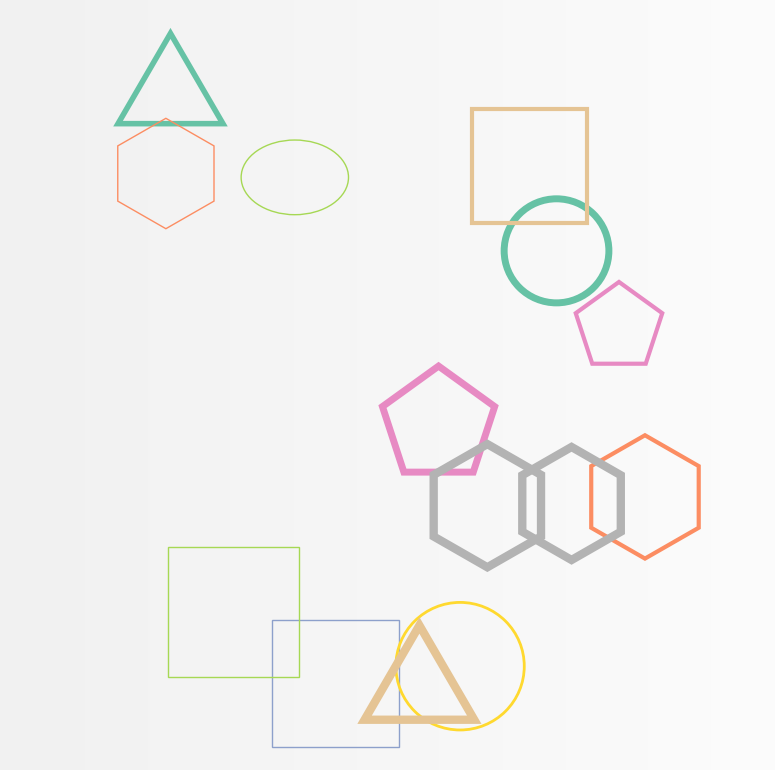[{"shape": "circle", "thickness": 2.5, "radius": 0.34, "center": [0.718, 0.674]}, {"shape": "triangle", "thickness": 2, "radius": 0.39, "center": [0.22, 0.878]}, {"shape": "hexagon", "thickness": 0.5, "radius": 0.36, "center": [0.214, 0.775]}, {"shape": "hexagon", "thickness": 1.5, "radius": 0.4, "center": [0.832, 0.355]}, {"shape": "square", "thickness": 0.5, "radius": 0.41, "center": [0.433, 0.112]}, {"shape": "pentagon", "thickness": 2.5, "radius": 0.38, "center": [0.566, 0.448]}, {"shape": "pentagon", "thickness": 1.5, "radius": 0.29, "center": [0.799, 0.575]}, {"shape": "square", "thickness": 0.5, "radius": 0.42, "center": [0.301, 0.205]}, {"shape": "oval", "thickness": 0.5, "radius": 0.35, "center": [0.38, 0.77]}, {"shape": "circle", "thickness": 1, "radius": 0.41, "center": [0.594, 0.135]}, {"shape": "triangle", "thickness": 3, "radius": 0.41, "center": [0.541, 0.106]}, {"shape": "square", "thickness": 1.5, "radius": 0.37, "center": [0.684, 0.785]}, {"shape": "hexagon", "thickness": 3, "radius": 0.37, "center": [0.737, 0.346]}, {"shape": "hexagon", "thickness": 3, "radius": 0.4, "center": [0.629, 0.343]}]